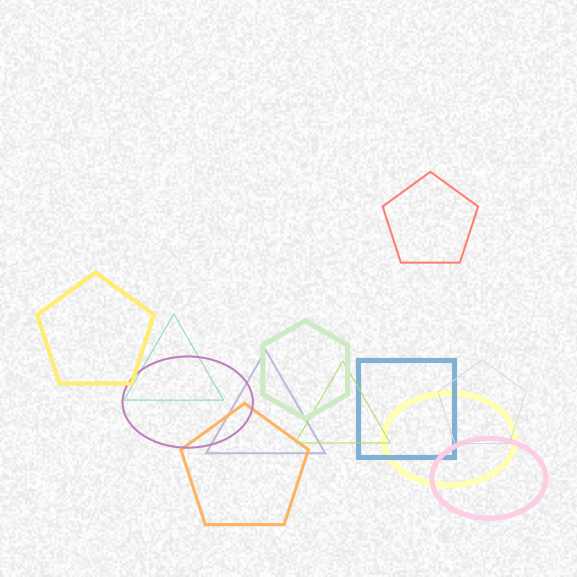[{"shape": "triangle", "thickness": 0.5, "radius": 0.5, "center": [0.301, 0.356]}, {"shape": "oval", "thickness": 3, "radius": 0.57, "center": [0.778, 0.239]}, {"shape": "triangle", "thickness": 1, "radius": 0.6, "center": [0.46, 0.274]}, {"shape": "pentagon", "thickness": 1, "radius": 0.43, "center": [0.745, 0.615]}, {"shape": "square", "thickness": 2.5, "radius": 0.42, "center": [0.703, 0.291]}, {"shape": "pentagon", "thickness": 1.5, "radius": 0.58, "center": [0.424, 0.185]}, {"shape": "triangle", "thickness": 0.5, "radius": 0.47, "center": [0.594, 0.279]}, {"shape": "oval", "thickness": 2.5, "radius": 0.49, "center": [0.846, 0.171]}, {"shape": "pentagon", "thickness": 0.5, "radius": 0.4, "center": [0.835, 0.296]}, {"shape": "oval", "thickness": 1, "radius": 0.56, "center": [0.325, 0.303]}, {"shape": "hexagon", "thickness": 2.5, "radius": 0.42, "center": [0.528, 0.359]}, {"shape": "pentagon", "thickness": 2, "radius": 0.53, "center": [0.166, 0.421]}]